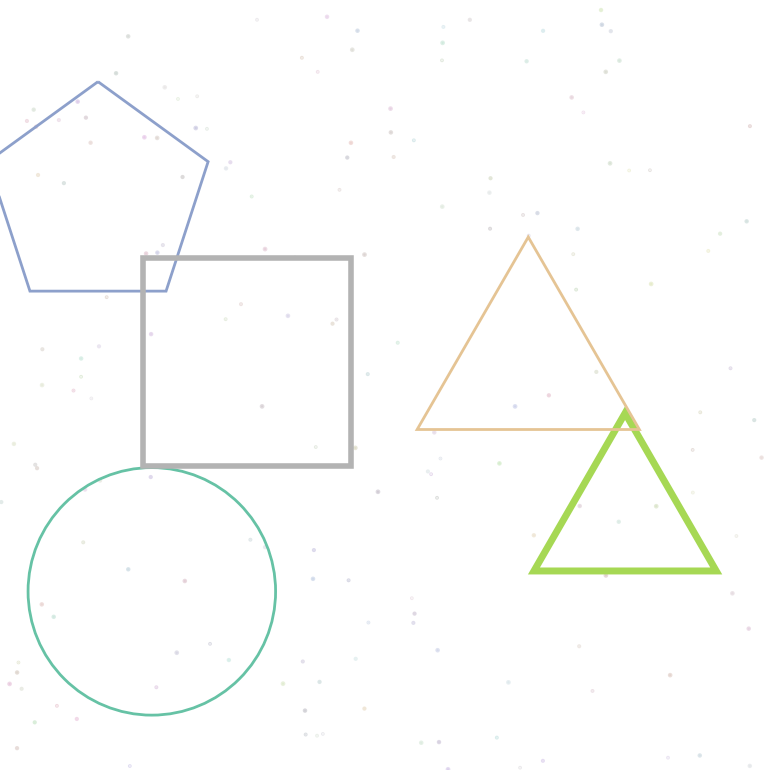[{"shape": "circle", "thickness": 1, "radius": 0.8, "center": [0.197, 0.232]}, {"shape": "pentagon", "thickness": 1, "radius": 0.75, "center": [0.127, 0.744]}, {"shape": "triangle", "thickness": 2.5, "radius": 0.68, "center": [0.812, 0.327]}, {"shape": "triangle", "thickness": 1, "radius": 0.83, "center": [0.686, 0.526]}, {"shape": "square", "thickness": 2, "radius": 0.67, "center": [0.321, 0.53]}]